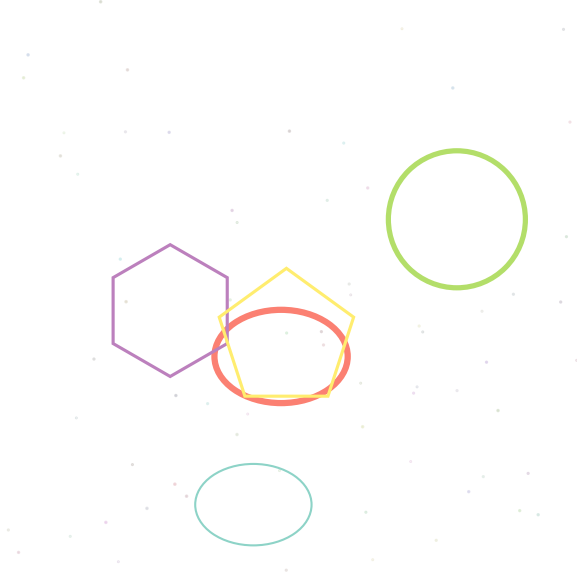[{"shape": "oval", "thickness": 1, "radius": 0.5, "center": [0.439, 0.125]}, {"shape": "oval", "thickness": 3, "radius": 0.58, "center": [0.487, 0.382]}, {"shape": "circle", "thickness": 2.5, "radius": 0.59, "center": [0.791, 0.619]}, {"shape": "hexagon", "thickness": 1.5, "radius": 0.57, "center": [0.295, 0.461]}, {"shape": "pentagon", "thickness": 1.5, "radius": 0.61, "center": [0.496, 0.412]}]